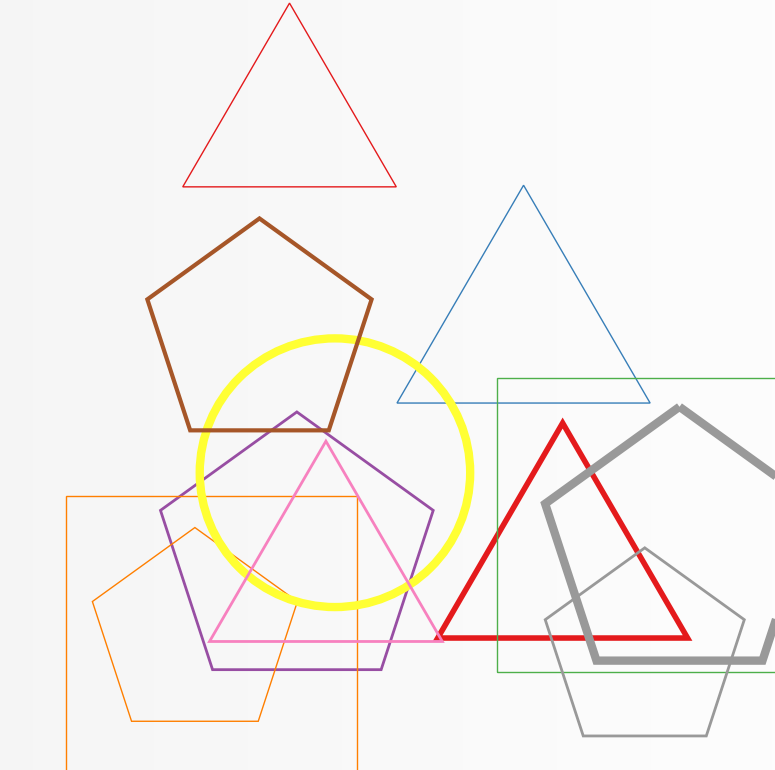[{"shape": "triangle", "thickness": 0.5, "radius": 0.8, "center": [0.374, 0.837]}, {"shape": "triangle", "thickness": 2, "radius": 0.93, "center": [0.726, 0.264]}, {"shape": "triangle", "thickness": 0.5, "radius": 0.94, "center": [0.676, 0.571]}, {"shape": "square", "thickness": 0.5, "radius": 0.95, "center": [0.832, 0.318]}, {"shape": "pentagon", "thickness": 1, "radius": 0.93, "center": [0.383, 0.28]}, {"shape": "square", "thickness": 0.5, "radius": 0.94, "center": [0.273, 0.168]}, {"shape": "pentagon", "thickness": 0.5, "radius": 0.7, "center": [0.251, 0.176]}, {"shape": "circle", "thickness": 3, "radius": 0.87, "center": [0.432, 0.386]}, {"shape": "pentagon", "thickness": 1.5, "radius": 0.76, "center": [0.335, 0.564]}, {"shape": "triangle", "thickness": 1, "radius": 0.87, "center": [0.421, 0.254]}, {"shape": "pentagon", "thickness": 3, "radius": 0.91, "center": [0.877, 0.289]}, {"shape": "pentagon", "thickness": 1, "radius": 0.68, "center": [0.832, 0.153]}]